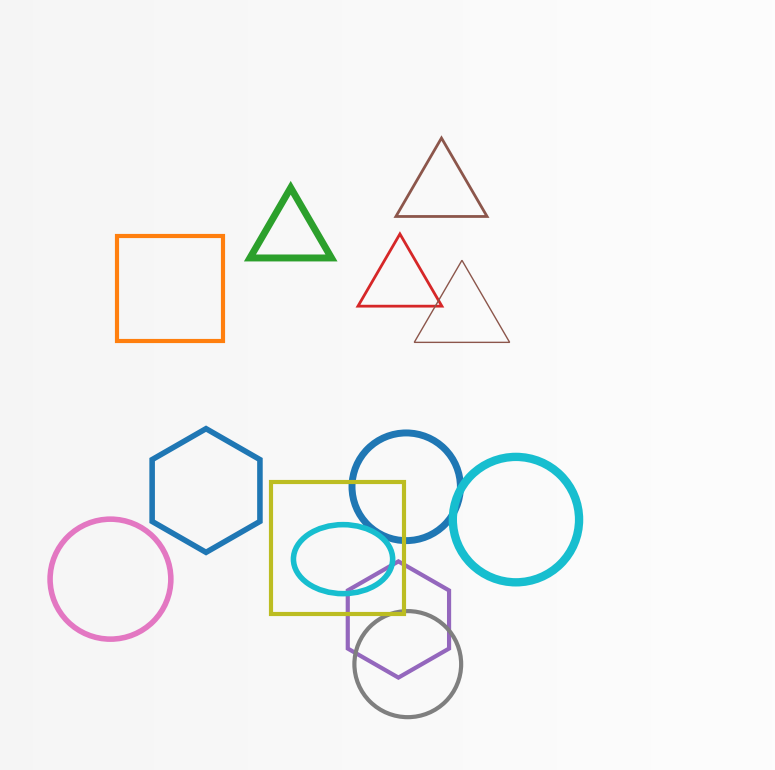[{"shape": "circle", "thickness": 2.5, "radius": 0.35, "center": [0.524, 0.368]}, {"shape": "hexagon", "thickness": 2, "radius": 0.4, "center": [0.266, 0.363]}, {"shape": "square", "thickness": 1.5, "radius": 0.34, "center": [0.219, 0.625]}, {"shape": "triangle", "thickness": 2.5, "radius": 0.3, "center": [0.375, 0.695]}, {"shape": "triangle", "thickness": 1, "radius": 0.31, "center": [0.516, 0.634]}, {"shape": "hexagon", "thickness": 1.5, "radius": 0.38, "center": [0.514, 0.195]}, {"shape": "triangle", "thickness": 0.5, "radius": 0.36, "center": [0.596, 0.591]}, {"shape": "triangle", "thickness": 1, "radius": 0.34, "center": [0.57, 0.753]}, {"shape": "circle", "thickness": 2, "radius": 0.39, "center": [0.143, 0.248]}, {"shape": "circle", "thickness": 1.5, "radius": 0.34, "center": [0.526, 0.137]}, {"shape": "square", "thickness": 1.5, "radius": 0.43, "center": [0.435, 0.288]}, {"shape": "circle", "thickness": 3, "radius": 0.41, "center": [0.666, 0.325]}, {"shape": "oval", "thickness": 2, "radius": 0.32, "center": [0.443, 0.274]}]